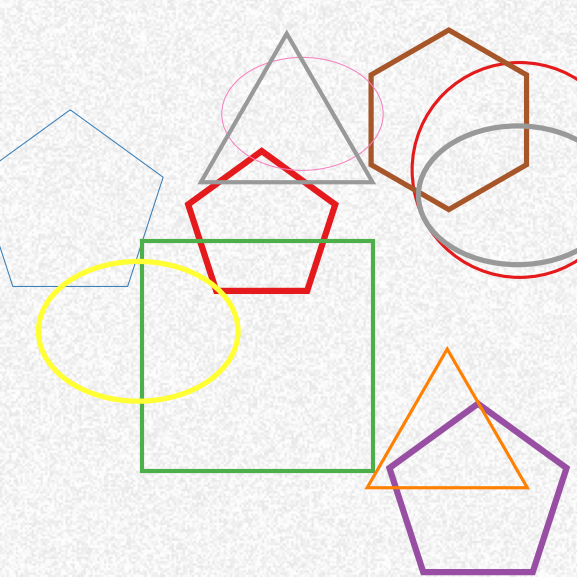[{"shape": "pentagon", "thickness": 3, "radius": 0.67, "center": [0.453, 0.604]}, {"shape": "circle", "thickness": 1.5, "radius": 0.93, "center": [0.9, 0.705]}, {"shape": "pentagon", "thickness": 0.5, "radius": 0.85, "center": [0.122, 0.64]}, {"shape": "square", "thickness": 2, "radius": 1.0, "center": [0.446, 0.382]}, {"shape": "pentagon", "thickness": 3, "radius": 0.81, "center": [0.828, 0.139]}, {"shape": "triangle", "thickness": 1.5, "radius": 0.8, "center": [0.774, 0.235]}, {"shape": "oval", "thickness": 2.5, "radius": 0.86, "center": [0.239, 0.425]}, {"shape": "hexagon", "thickness": 2.5, "radius": 0.78, "center": [0.777, 0.792]}, {"shape": "oval", "thickness": 0.5, "radius": 0.7, "center": [0.524, 0.802]}, {"shape": "triangle", "thickness": 2, "radius": 0.86, "center": [0.497, 0.769]}, {"shape": "oval", "thickness": 2.5, "radius": 0.86, "center": [0.896, 0.661]}]